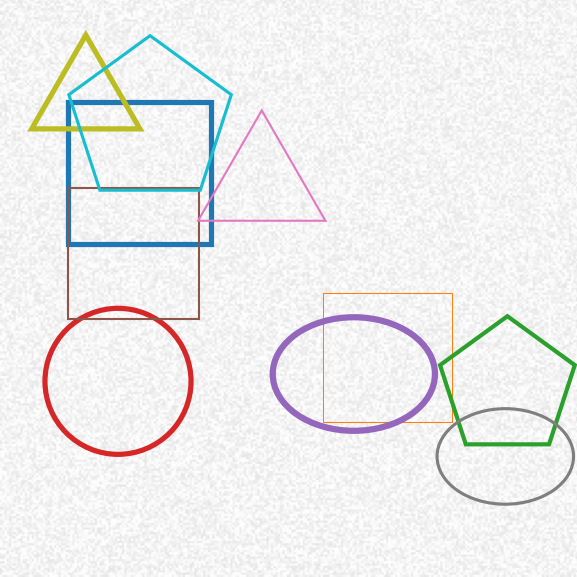[{"shape": "square", "thickness": 2.5, "radius": 0.62, "center": [0.241, 0.7]}, {"shape": "square", "thickness": 0.5, "radius": 0.56, "center": [0.67, 0.381]}, {"shape": "pentagon", "thickness": 2, "radius": 0.61, "center": [0.879, 0.329]}, {"shape": "circle", "thickness": 2.5, "radius": 0.63, "center": [0.204, 0.339]}, {"shape": "oval", "thickness": 3, "radius": 0.7, "center": [0.613, 0.351]}, {"shape": "square", "thickness": 1, "radius": 0.57, "center": [0.231, 0.56]}, {"shape": "triangle", "thickness": 1, "radius": 0.64, "center": [0.453, 0.681]}, {"shape": "oval", "thickness": 1.5, "radius": 0.59, "center": [0.875, 0.209]}, {"shape": "triangle", "thickness": 2.5, "radius": 0.54, "center": [0.149, 0.83]}, {"shape": "pentagon", "thickness": 1.5, "radius": 0.74, "center": [0.26, 0.789]}]